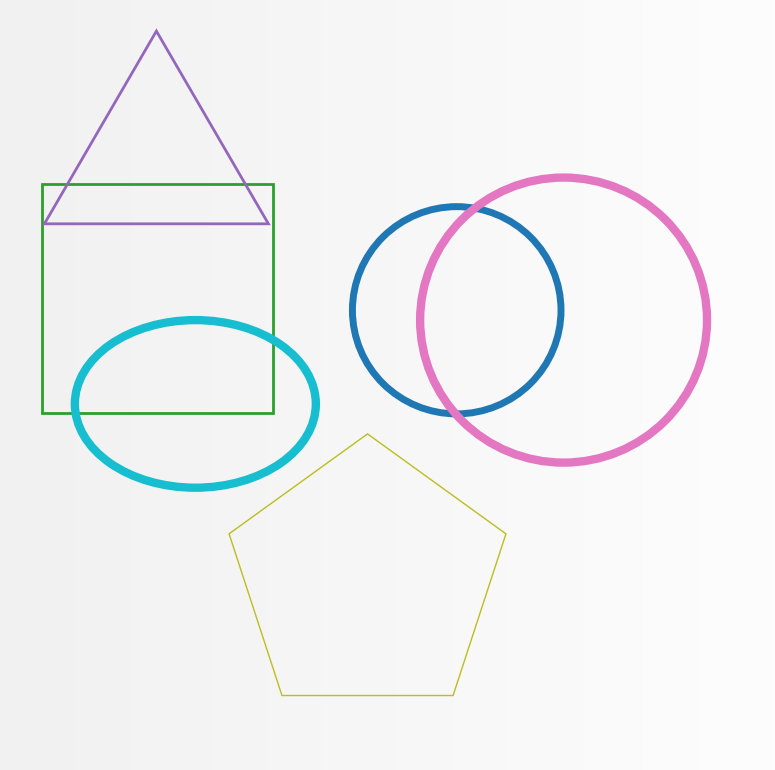[{"shape": "circle", "thickness": 2.5, "radius": 0.67, "center": [0.589, 0.597]}, {"shape": "square", "thickness": 1, "radius": 0.75, "center": [0.203, 0.612]}, {"shape": "triangle", "thickness": 1, "radius": 0.83, "center": [0.202, 0.793]}, {"shape": "circle", "thickness": 3, "radius": 0.93, "center": [0.727, 0.584]}, {"shape": "pentagon", "thickness": 0.5, "radius": 0.94, "center": [0.474, 0.249]}, {"shape": "oval", "thickness": 3, "radius": 0.78, "center": [0.252, 0.475]}]